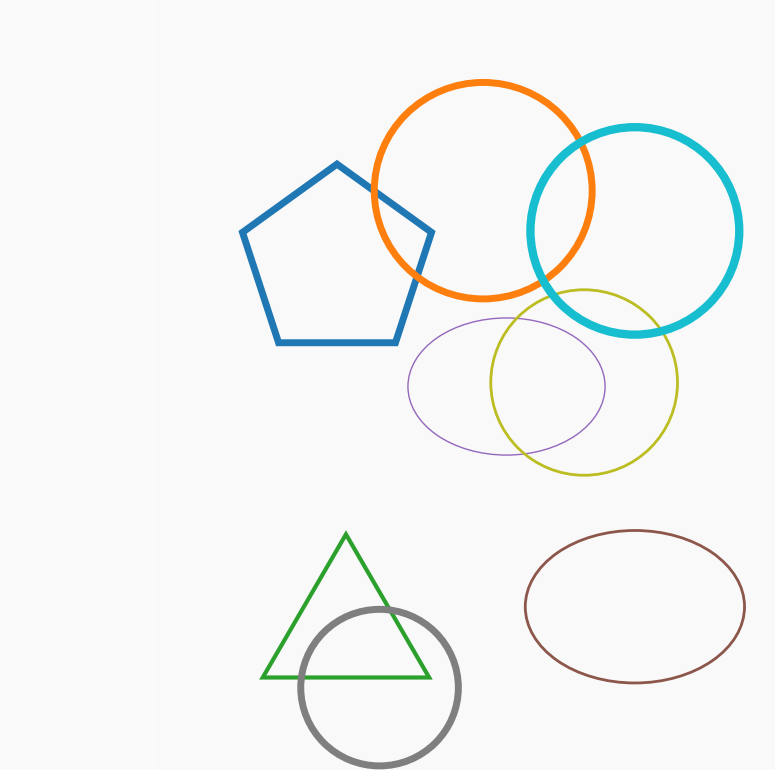[{"shape": "pentagon", "thickness": 2.5, "radius": 0.64, "center": [0.435, 0.659]}, {"shape": "circle", "thickness": 2.5, "radius": 0.7, "center": [0.623, 0.752]}, {"shape": "triangle", "thickness": 1.5, "radius": 0.62, "center": [0.446, 0.182]}, {"shape": "oval", "thickness": 0.5, "radius": 0.64, "center": [0.654, 0.498]}, {"shape": "oval", "thickness": 1, "radius": 0.71, "center": [0.819, 0.212]}, {"shape": "circle", "thickness": 2.5, "radius": 0.51, "center": [0.49, 0.107]}, {"shape": "circle", "thickness": 1, "radius": 0.6, "center": [0.754, 0.503]}, {"shape": "circle", "thickness": 3, "radius": 0.67, "center": [0.819, 0.7]}]